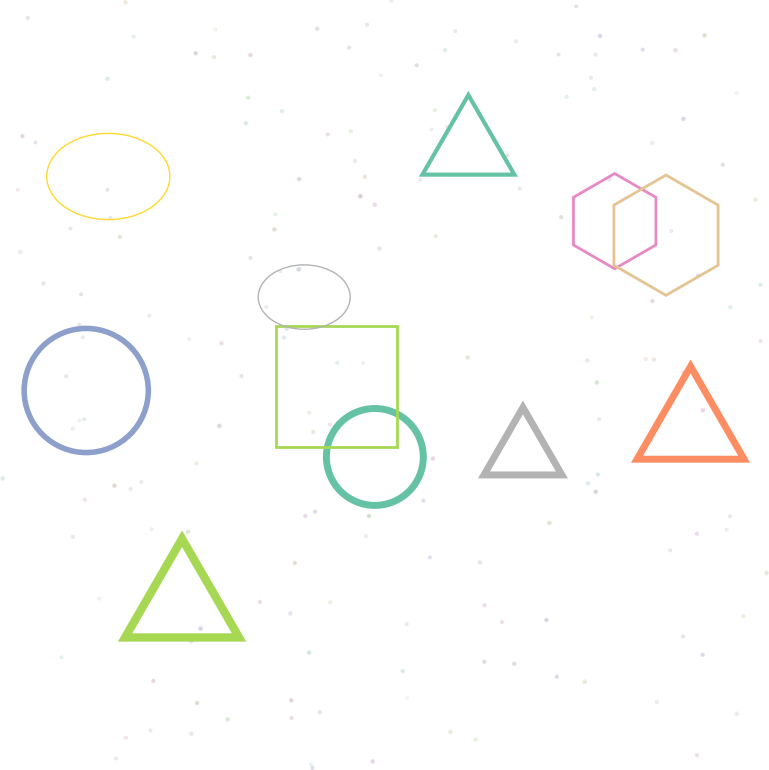[{"shape": "circle", "thickness": 2.5, "radius": 0.31, "center": [0.487, 0.407]}, {"shape": "triangle", "thickness": 1.5, "radius": 0.34, "center": [0.608, 0.808]}, {"shape": "triangle", "thickness": 2.5, "radius": 0.4, "center": [0.897, 0.444]}, {"shape": "circle", "thickness": 2, "radius": 0.4, "center": [0.112, 0.493]}, {"shape": "hexagon", "thickness": 1, "radius": 0.31, "center": [0.798, 0.713]}, {"shape": "triangle", "thickness": 3, "radius": 0.43, "center": [0.236, 0.215]}, {"shape": "square", "thickness": 1, "radius": 0.39, "center": [0.437, 0.498]}, {"shape": "oval", "thickness": 0.5, "radius": 0.4, "center": [0.141, 0.771]}, {"shape": "hexagon", "thickness": 1, "radius": 0.39, "center": [0.865, 0.695]}, {"shape": "triangle", "thickness": 2.5, "radius": 0.29, "center": [0.679, 0.412]}, {"shape": "oval", "thickness": 0.5, "radius": 0.3, "center": [0.395, 0.614]}]